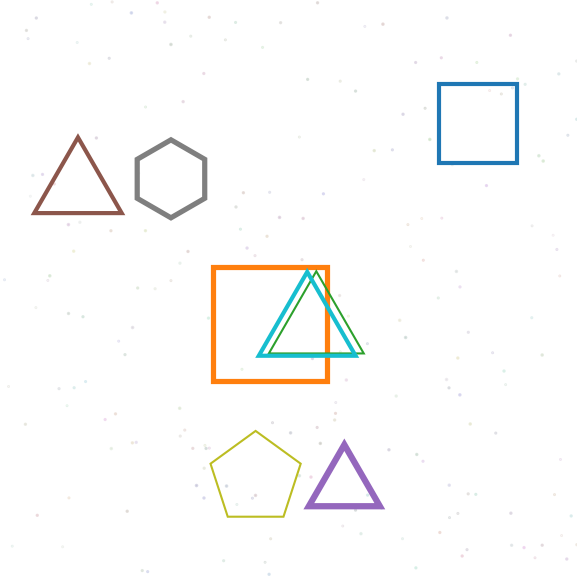[{"shape": "square", "thickness": 2, "radius": 0.34, "center": [0.828, 0.785]}, {"shape": "square", "thickness": 2.5, "radius": 0.49, "center": [0.467, 0.438]}, {"shape": "triangle", "thickness": 1, "radius": 0.47, "center": [0.548, 0.435]}, {"shape": "triangle", "thickness": 3, "radius": 0.35, "center": [0.596, 0.158]}, {"shape": "triangle", "thickness": 2, "radius": 0.44, "center": [0.135, 0.674]}, {"shape": "hexagon", "thickness": 2.5, "radius": 0.34, "center": [0.296, 0.689]}, {"shape": "pentagon", "thickness": 1, "radius": 0.41, "center": [0.443, 0.171]}, {"shape": "triangle", "thickness": 2, "radius": 0.48, "center": [0.532, 0.432]}]